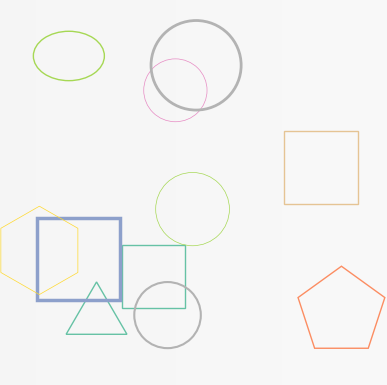[{"shape": "triangle", "thickness": 1, "radius": 0.45, "center": [0.249, 0.177]}, {"shape": "square", "thickness": 1, "radius": 0.41, "center": [0.396, 0.283]}, {"shape": "pentagon", "thickness": 1, "radius": 0.59, "center": [0.881, 0.191]}, {"shape": "square", "thickness": 2.5, "radius": 0.53, "center": [0.203, 0.328]}, {"shape": "circle", "thickness": 0.5, "radius": 0.41, "center": [0.453, 0.765]}, {"shape": "oval", "thickness": 1, "radius": 0.46, "center": [0.178, 0.855]}, {"shape": "circle", "thickness": 0.5, "radius": 0.48, "center": [0.497, 0.457]}, {"shape": "hexagon", "thickness": 0.5, "radius": 0.57, "center": [0.102, 0.35]}, {"shape": "square", "thickness": 1, "radius": 0.47, "center": [0.828, 0.566]}, {"shape": "circle", "thickness": 1.5, "radius": 0.43, "center": [0.432, 0.182]}, {"shape": "circle", "thickness": 2, "radius": 0.58, "center": [0.506, 0.83]}]